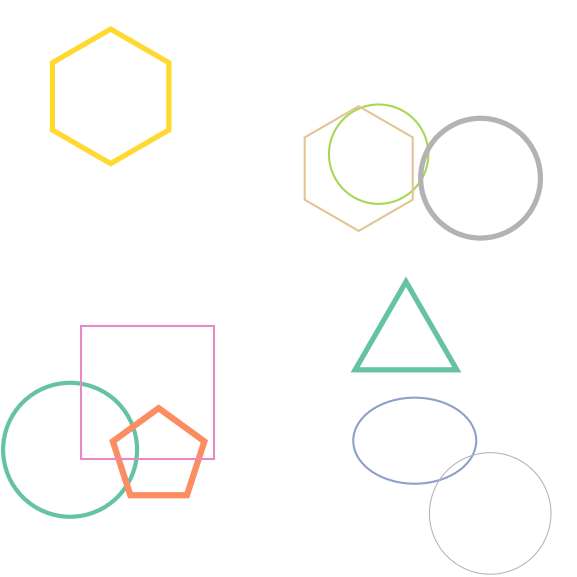[{"shape": "triangle", "thickness": 2.5, "radius": 0.51, "center": [0.703, 0.41]}, {"shape": "circle", "thickness": 2, "radius": 0.58, "center": [0.121, 0.22]}, {"shape": "pentagon", "thickness": 3, "radius": 0.42, "center": [0.275, 0.209]}, {"shape": "oval", "thickness": 1, "radius": 0.53, "center": [0.718, 0.236]}, {"shape": "square", "thickness": 1, "radius": 0.58, "center": [0.255, 0.32]}, {"shape": "circle", "thickness": 1, "radius": 0.43, "center": [0.656, 0.732]}, {"shape": "hexagon", "thickness": 2.5, "radius": 0.58, "center": [0.192, 0.832]}, {"shape": "hexagon", "thickness": 1, "radius": 0.54, "center": [0.621, 0.707]}, {"shape": "circle", "thickness": 2.5, "radius": 0.52, "center": [0.832, 0.691]}, {"shape": "circle", "thickness": 0.5, "radius": 0.53, "center": [0.849, 0.11]}]